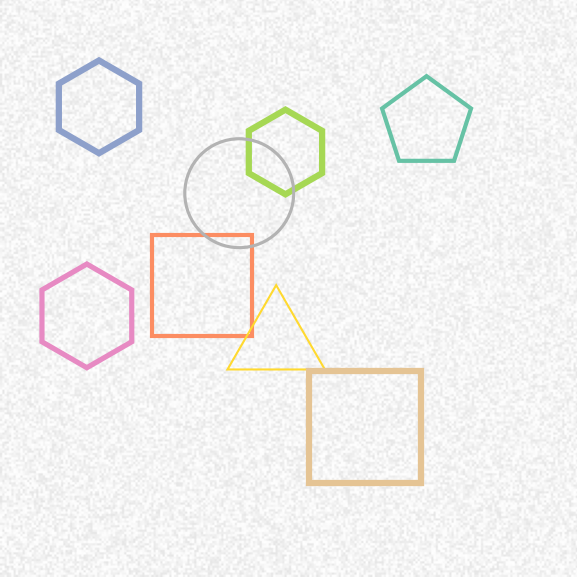[{"shape": "pentagon", "thickness": 2, "radius": 0.41, "center": [0.739, 0.786]}, {"shape": "square", "thickness": 2, "radius": 0.43, "center": [0.35, 0.505]}, {"shape": "hexagon", "thickness": 3, "radius": 0.4, "center": [0.171, 0.814]}, {"shape": "hexagon", "thickness": 2.5, "radius": 0.45, "center": [0.15, 0.452]}, {"shape": "hexagon", "thickness": 3, "radius": 0.37, "center": [0.494, 0.736]}, {"shape": "triangle", "thickness": 1, "radius": 0.49, "center": [0.478, 0.408]}, {"shape": "square", "thickness": 3, "radius": 0.49, "center": [0.632, 0.26]}, {"shape": "circle", "thickness": 1.5, "radius": 0.47, "center": [0.414, 0.665]}]